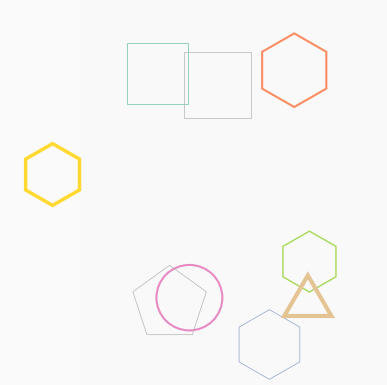[{"shape": "square", "thickness": 0.5, "radius": 0.39, "center": [0.407, 0.809]}, {"shape": "hexagon", "thickness": 1.5, "radius": 0.48, "center": [0.759, 0.818]}, {"shape": "hexagon", "thickness": 0.5, "radius": 0.45, "center": [0.695, 0.105]}, {"shape": "circle", "thickness": 1.5, "radius": 0.43, "center": [0.489, 0.227]}, {"shape": "hexagon", "thickness": 1, "radius": 0.39, "center": [0.799, 0.321]}, {"shape": "hexagon", "thickness": 2.5, "radius": 0.4, "center": [0.136, 0.547]}, {"shape": "triangle", "thickness": 3, "radius": 0.35, "center": [0.794, 0.214]}, {"shape": "pentagon", "thickness": 0.5, "radius": 0.5, "center": [0.438, 0.211]}, {"shape": "square", "thickness": 0.5, "radius": 0.43, "center": [0.561, 0.779]}]